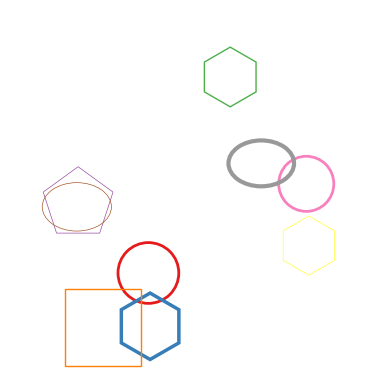[{"shape": "circle", "thickness": 2, "radius": 0.39, "center": [0.385, 0.291]}, {"shape": "hexagon", "thickness": 2.5, "radius": 0.43, "center": [0.39, 0.153]}, {"shape": "hexagon", "thickness": 1, "radius": 0.39, "center": [0.598, 0.8]}, {"shape": "pentagon", "thickness": 0.5, "radius": 0.48, "center": [0.203, 0.472]}, {"shape": "square", "thickness": 1, "radius": 0.5, "center": [0.267, 0.15]}, {"shape": "hexagon", "thickness": 0.5, "radius": 0.38, "center": [0.802, 0.362]}, {"shape": "oval", "thickness": 0.5, "radius": 0.45, "center": [0.2, 0.463]}, {"shape": "circle", "thickness": 2, "radius": 0.36, "center": [0.796, 0.523]}, {"shape": "oval", "thickness": 3, "radius": 0.43, "center": [0.679, 0.576]}]